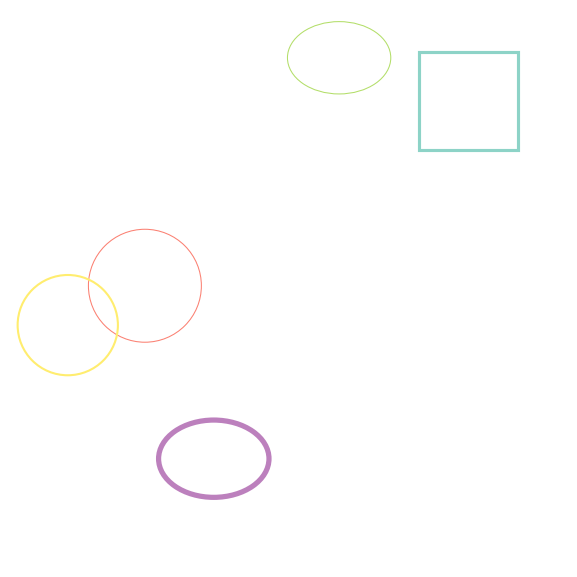[{"shape": "square", "thickness": 1.5, "radius": 0.43, "center": [0.812, 0.824]}, {"shape": "circle", "thickness": 0.5, "radius": 0.49, "center": [0.251, 0.504]}, {"shape": "oval", "thickness": 0.5, "radius": 0.45, "center": [0.587, 0.899]}, {"shape": "oval", "thickness": 2.5, "radius": 0.48, "center": [0.37, 0.205]}, {"shape": "circle", "thickness": 1, "radius": 0.43, "center": [0.117, 0.436]}]